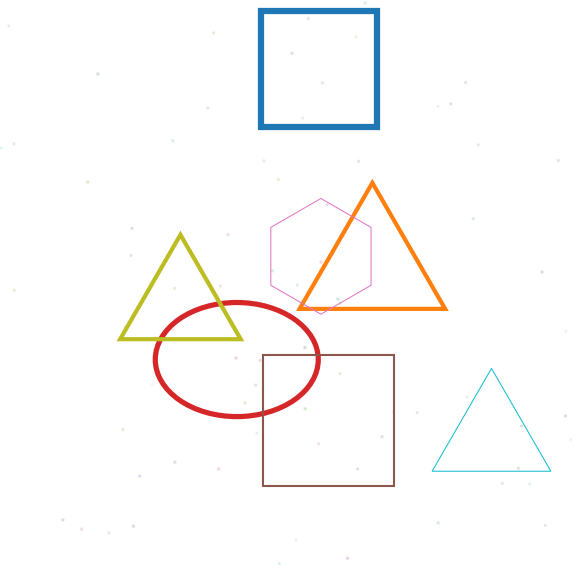[{"shape": "square", "thickness": 3, "radius": 0.5, "center": [0.552, 0.879]}, {"shape": "triangle", "thickness": 2, "radius": 0.73, "center": [0.645, 0.537]}, {"shape": "oval", "thickness": 2.5, "radius": 0.71, "center": [0.41, 0.377]}, {"shape": "square", "thickness": 1, "radius": 0.57, "center": [0.568, 0.271]}, {"shape": "hexagon", "thickness": 0.5, "radius": 0.5, "center": [0.556, 0.555]}, {"shape": "triangle", "thickness": 2, "radius": 0.6, "center": [0.312, 0.472]}, {"shape": "triangle", "thickness": 0.5, "radius": 0.59, "center": [0.851, 0.243]}]